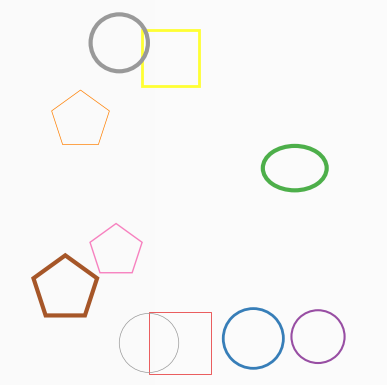[{"shape": "square", "thickness": 0.5, "radius": 0.4, "center": [0.464, 0.108]}, {"shape": "circle", "thickness": 2, "radius": 0.39, "center": [0.654, 0.121]}, {"shape": "oval", "thickness": 3, "radius": 0.41, "center": [0.761, 0.563]}, {"shape": "circle", "thickness": 1.5, "radius": 0.34, "center": [0.821, 0.126]}, {"shape": "pentagon", "thickness": 0.5, "radius": 0.39, "center": [0.208, 0.688]}, {"shape": "square", "thickness": 2, "radius": 0.37, "center": [0.44, 0.85]}, {"shape": "pentagon", "thickness": 3, "radius": 0.43, "center": [0.168, 0.25]}, {"shape": "pentagon", "thickness": 1, "radius": 0.35, "center": [0.3, 0.349]}, {"shape": "circle", "thickness": 3, "radius": 0.37, "center": [0.308, 0.889]}, {"shape": "circle", "thickness": 0.5, "radius": 0.38, "center": [0.385, 0.109]}]